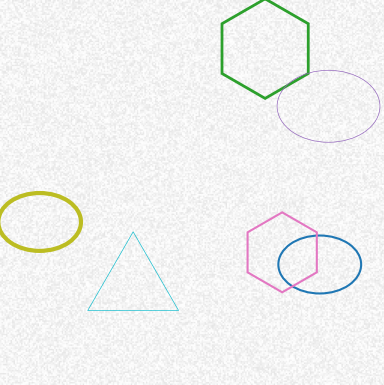[{"shape": "oval", "thickness": 1.5, "radius": 0.54, "center": [0.831, 0.313]}, {"shape": "hexagon", "thickness": 2, "radius": 0.65, "center": [0.689, 0.874]}, {"shape": "oval", "thickness": 0.5, "radius": 0.67, "center": [0.853, 0.724]}, {"shape": "hexagon", "thickness": 1.5, "radius": 0.52, "center": [0.733, 0.345]}, {"shape": "oval", "thickness": 3, "radius": 0.54, "center": [0.103, 0.423]}, {"shape": "triangle", "thickness": 0.5, "radius": 0.68, "center": [0.346, 0.262]}]